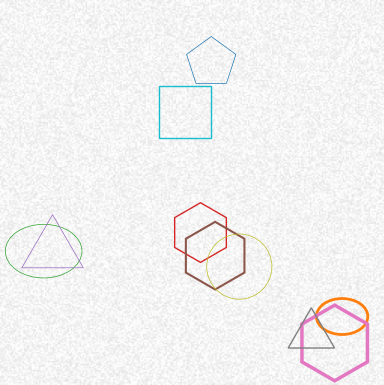[{"shape": "pentagon", "thickness": 0.5, "radius": 0.34, "center": [0.549, 0.838]}, {"shape": "oval", "thickness": 2, "radius": 0.33, "center": [0.889, 0.178]}, {"shape": "oval", "thickness": 0.5, "radius": 0.5, "center": [0.113, 0.348]}, {"shape": "hexagon", "thickness": 1, "radius": 0.39, "center": [0.521, 0.396]}, {"shape": "triangle", "thickness": 0.5, "radius": 0.46, "center": [0.137, 0.351]}, {"shape": "hexagon", "thickness": 1.5, "radius": 0.44, "center": [0.559, 0.336]}, {"shape": "hexagon", "thickness": 2.5, "radius": 0.49, "center": [0.869, 0.109]}, {"shape": "triangle", "thickness": 1, "radius": 0.35, "center": [0.809, 0.131]}, {"shape": "circle", "thickness": 0.5, "radius": 0.42, "center": [0.622, 0.308]}, {"shape": "square", "thickness": 1, "radius": 0.34, "center": [0.481, 0.709]}]